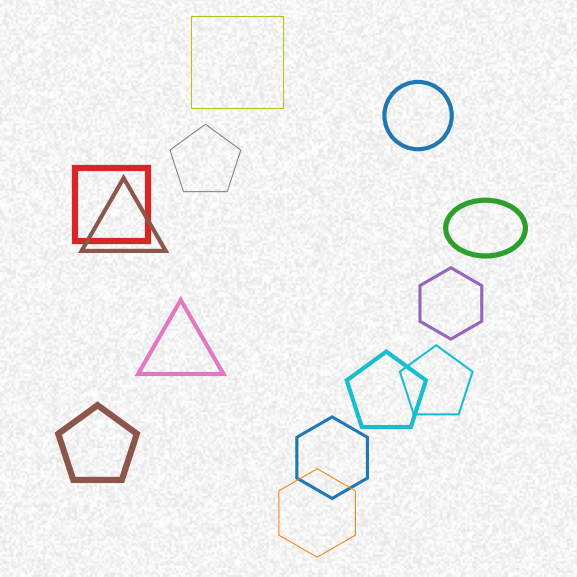[{"shape": "circle", "thickness": 2, "radius": 0.29, "center": [0.724, 0.799]}, {"shape": "hexagon", "thickness": 1.5, "radius": 0.35, "center": [0.575, 0.207]}, {"shape": "hexagon", "thickness": 0.5, "radius": 0.38, "center": [0.549, 0.111]}, {"shape": "oval", "thickness": 2.5, "radius": 0.34, "center": [0.841, 0.604]}, {"shape": "square", "thickness": 3, "radius": 0.32, "center": [0.193, 0.646]}, {"shape": "hexagon", "thickness": 1.5, "radius": 0.31, "center": [0.781, 0.474]}, {"shape": "triangle", "thickness": 2, "radius": 0.42, "center": [0.214, 0.607]}, {"shape": "pentagon", "thickness": 3, "radius": 0.36, "center": [0.169, 0.226]}, {"shape": "triangle", "thickness": 2, "radius": 0.43, "center": [0.313, 0.394]}, {"shape": "pentagon", "thickness": 0.5, "radius": 0.32, "center": [0.356, 0.719]}, {"shape": "square", "thickness": 0.5, "radius": 0.4, "center": [0.41, 0.892]}, {"shape": "pentagon", "thickness": 2, "radius": 0.36, "center": [0.669, 0.318]}, {"shape": "pentagon", "thickness": 1, "radius": 0.33, "center": [0.755, 0.335]}]